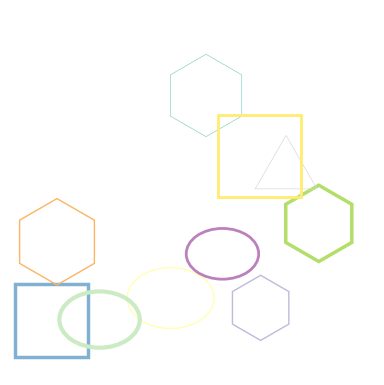[{"shape": "hexagon", "thickness": 0.5, "radius": 0.54, "center": [0.535, 0.752]}, {"shape": "oval", "thickness": 1, "radius": 0.56, "center": [0.443, 0.226]}, {"shape": "hexagon", "thickness": 1, "radius": 0.42, "center": [0.677, 0.2]}, {"shape": "square", "thickness": 2.5, "radius": 0.47, "center": [0.133, 0.168]}, {"shape": "hexagon", "thickness": 1, "radius": 0.56, "center": [0.148, 0.372]}, {"shape": "hexagon", "thickness": 2.5, "radius": 0.5, "center": [0.828, 0.42]}, {"shape": "triangle", "thickness": 0.5, "radius": 0.46, "center": [0.743, 0.556]}, {"shape": "oval", "thickness": 2, "radius": 0.47, "center": [0.578, 0.341]}, {"shape": "oval", "thickness": 3, "radius": 0.52, "center": [0.259, 0.17]}, {"shape": "square", "thickness": 2, "radius": 0.54, "center": [0.674, 0.595]}]